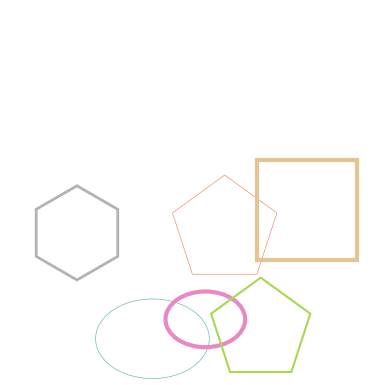[{"shape": "oval", "thickness": 0.5, "radius": 0.74, "center": [0.396, 0.12]}, {"shape": "pentagon", "thickness": 0.5, "radius": 0.71, "center": [0.584, 0.403]}, {"shape": "oval", "thickness": 3, "radius": 0.52, "center": [0.533, 0.171]}, {"shape": "pentagon", "thickness": 1.5, "radius": 0.68, "center": [0.677, 0.143]}, {"shape": "square", "thickness": 3, "radius": 0.65, "center": [0.797, 0.454]}, {"shape": "hexagon", "thickness": 2, "radius": 0.61, "center": [0.2, 0.395]}]